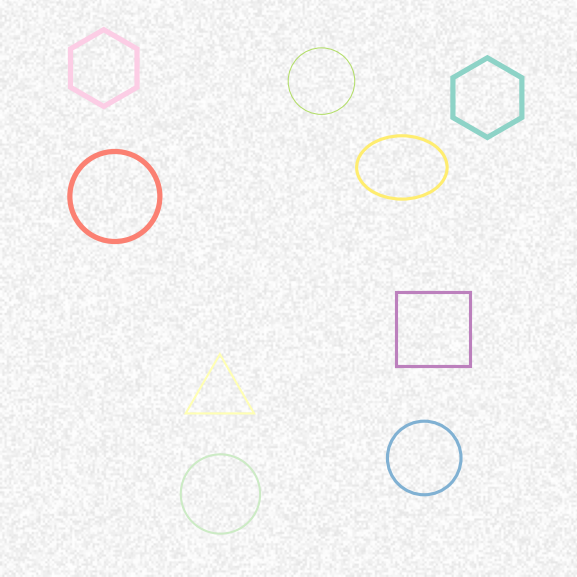[{"shape": "hexagon", "thickness": 2.5, "radius": 0.34, "center": [0.844, 0.83]}, {"shape": "triangle", "thickness": 1, "radius": 0.34, "center": [0.381, 0.317]}, {"shape": "circle", "thickness": 2.5, "radius": 0.39, "center": [0.199, 0.659]}, {"shape": "circle", "thickness": 1.5, "radius": 0.32, "center": [0.735, 0.206]}, {"shape": "circle", "thickness": 0.5, "radius": 0.29, "center": [0.557, 0.859]}, {"shape": "hexagon", "thickness": 2.5, "radius": 0.33, "center": [0.18, 0.881]}, {"shape": "square", "thickness": 1.5, "radius": 0.32, "center": [0.75, 0.429]}, {"shape": "circle", "thickness": 1, "radius": 0.34, "center": [0.382, 0.144]}, {"shape": "oval", "thickness": 1.5, "radius": 0.39, "center": [0.696, 0.709]}]